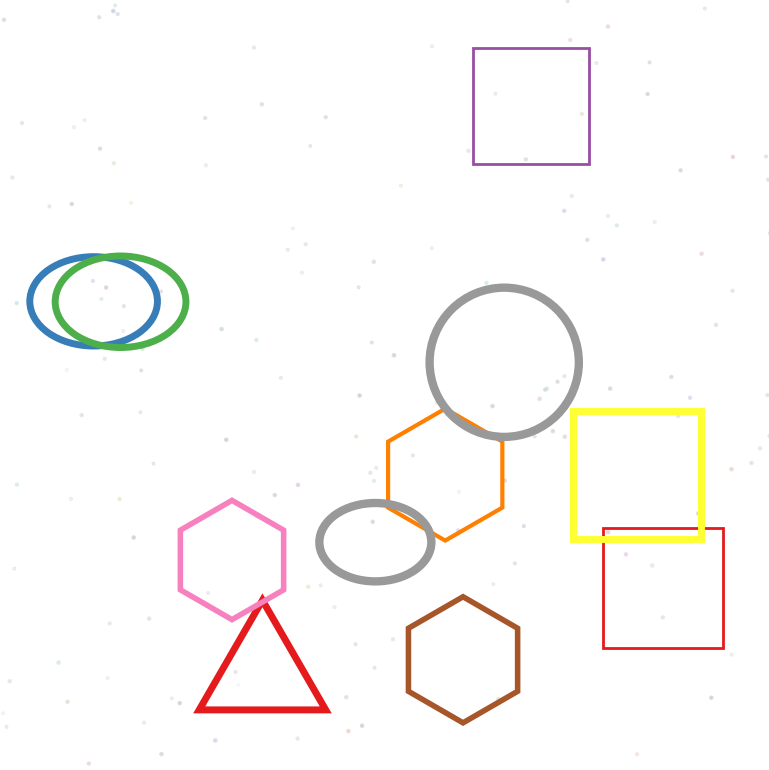[{"shape": "square", "thickness": 1, "radius": 0.39, "center": [0.861, 0.236]}, {"shape": "triangle", "thickness": 2.5, "radius": 0.47, "center": [0.341, 0.126]}, {"shape": "oval", "thickness": 2.5, "radius": 0.41, "center": [0.122, 0.609]}, {"shape": "oval", "thickness": 2.5, "radius": 0.42, "center": [0.157, 0.608]}, {"shape": "square", "thickness": 1, "radius": 0.38, "center": [0.689, 0.863]}, {"shape": "hexagon", "thickness": 1.5, "radius": 0.43, "center": [0.578, 0.384]}, {"shape": "square", "thickness": 2.5, "radius": 0.41, "center": [0.827, 0.383]}, {"shape": "hexagon", "thickness": 2, "radius": 0.41, "center": [0.601, 0.143]}, {"shape": "hexagon", "thickness": 2, "radius": 0.39, "center": [0.301, 0.273]}, {"shape": "circle", "thickness": 3, "radius": 0.48, "center": [0.655, 0.53]}, {"shape": "oval", "thickness": 3, "radius": 0.36, "center": [0.487, 0.296]}]